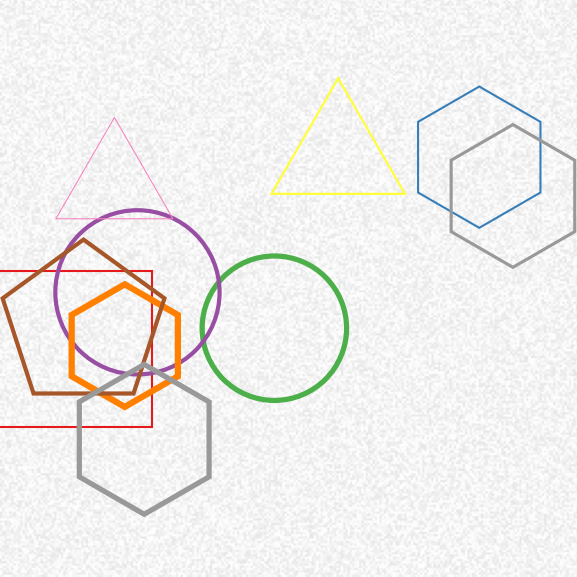[{"shape": "square", "thickness": 1, "radius": 0.68, "center": [0.128, 0.395]}, {"shape": "hexagon", "thickness": 1, "radius": 0.61, "center": [0.83, 0.727]}, {"shape": "circle", "thickness": 2.5, "radius": 0.63, "center": [0.475, 0.431]}, {"shape": "circle", "thickness": 2, "radius": 0.71, "center": [0.238, 0.493]}, {"shape": "hexagon", "thickness": 3, "radius": 0.53, "center": [0.216, 0.401]}, {"shape": "triangle", "thickness": 1, "radius": 0.67, "center": [0.586, 0.73]}, {"shape": "pentagon", "thickness": 2, "radius": 0.74, "center": [0.145, 0.437]}, {"shape": "triangle", "thickness": 0.5, "radius": 0.58, "center": [0.198, 0.679]}, {"shape": "hexagon", "thickness": 2.5, "radius": 0.65, "center": [0.25, 0.238]}, {"shape": "hexagon", "thickness": 1.5, "radius": 0.62, "center": [0.888, 0.66]}]